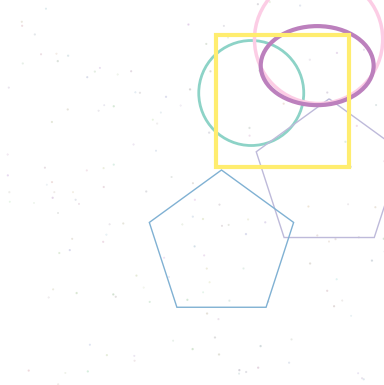[{"shape": "circle", "thickness": 2, "radius": 0.68, "center": [0.653, 0.758]}, {"shape": "pentagon", "thickness": 1, "radius": 1.0, "center": [0.855, 0.544]}, {"shape": "pentagon", "thickness": 1, "radius": 0.99, "center": [0.575, 0.361]}, {"shape": "circle", "thickness": 2.5, "radius": 0.83, "center": [0.828, 0.898]}, {"shape": "oval", "thickness": 3, "radius": 0.73, "center": [0.824, 0.83]}, {"shape": "square", "thickness": 3, "radius": 0.86, "center": [0.734, 0.737]}]